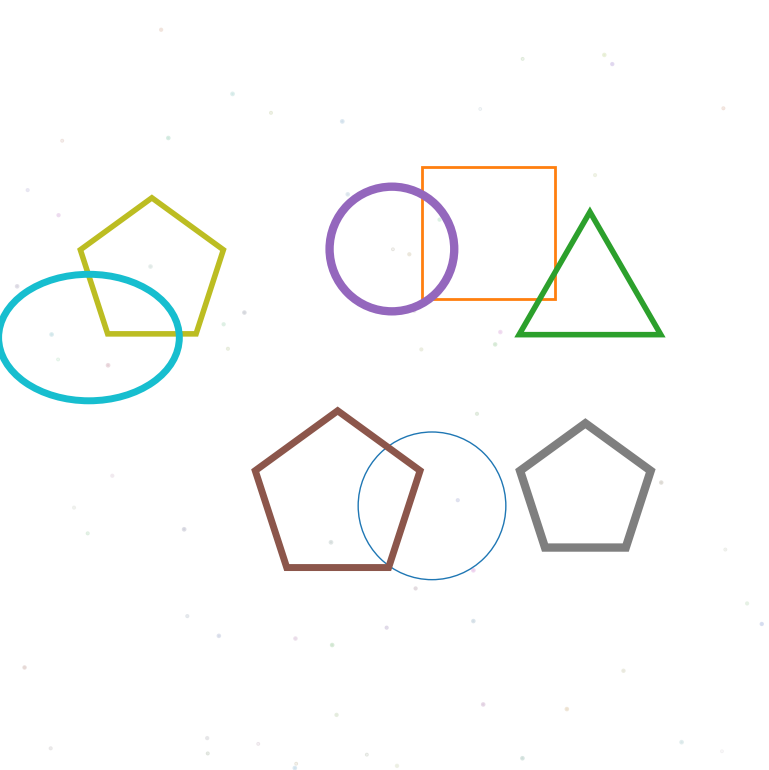[{"shape": "circle", "thickness": 0.5, "radius": 0.48, "center": [0.561, 0.343]}, {"shape": "square", "thickness": 1, "radius": 0.43, "center": [0.634, 0.697]}, {"shape": "triangle", "thickness": 2, "radius": 0.53, "center": [0.766, 0.619]}, {"shape": "circle", "thickness": 3, "radius": 0.4, "center": [0.509, 0.677]}, {"shape": "pentagon", "thickness": 2.5, "radius": 0.56, "center": [0.439, 0.354]}, {"shape": "pentagon", "thickness": 3, "radius": 0.45, "center": [0.76, 0.361]}, {"shape": "pentagon", "thickness": 2, "radius": 0.49, "center": [0.197, 0.645]}, {"shape": "oval", "thickness": 2.5, "radius": 0.59, "center": [0.116, 0.562]}]